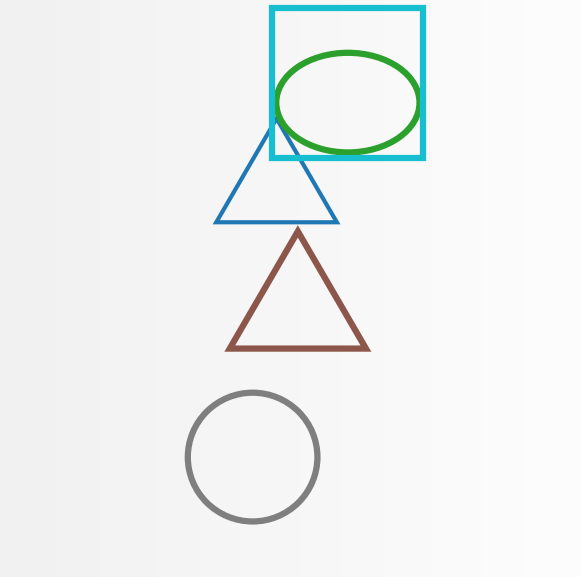[{"shape": "triangle", "thickness": 2, "radius": 0.6, "center": [0.476, 0.674]}, {"shape": "oval", "thickness": 3, "radius": 0.62, "center": [0.599, 0.821]}, {"shape": "triangle", "thickness": 3, "radius": 0.68, "center": [0.512, 0.463]}, {"shape": "circle", "thickness": 3, "radius": 0.56, "center": [0.435, 0.208]}, {"shape": "square", "thickness": 3, "radius": 0.65, "center": [0.597, 0.855]}]